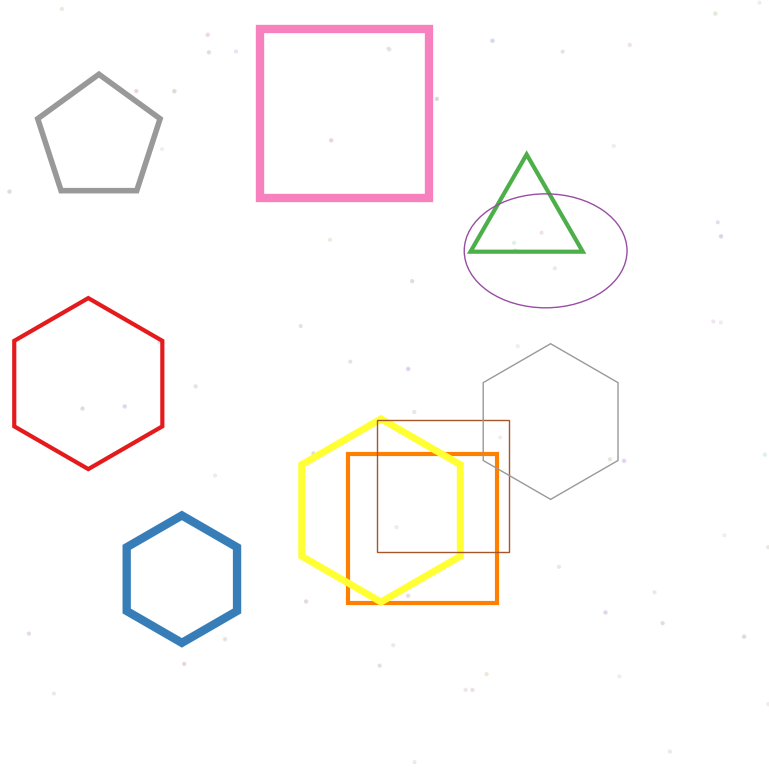[{"shape": "hexagon", "thickness": 1.5, "radius": 0.56, "center": [0.115, 0.502]}, {"shape": "hexagon", "thickness": 3, "radius": 0.41, "center": [0.236, 0.248]}, {"shape": "triangle", "thickness": 1.5, "radius": 0.42, "center": [0.684, 0.715]}, {"shape": "oval", "thickness": 0.5, "radius": 0.53, "center": [0.709, 0.674]}, {"shape": "square", "thickness": 1.5, "radius": 0.48, "center": [0.549, 0.314]}, {"shape": "hexagon", "thickness": 2.5, "radius": 0.59, "center": [0.495, 0.337]}, {"shape": "square", "thickness": 0.5, "radius": 0.43, "center": [0.575, 0.369]}, {"shape": "square", "thickness": 3, "radius": 0.55, "center": [0.448, 0.853]}, {"shape": "hexagon", "thickness": 0.5, "radius": 0.51, "center": [0.715, 0.453]}, {"shape": "pentagon", "thickness": 2, "radius": 0.42, "center": [0.128, 0.82]}]